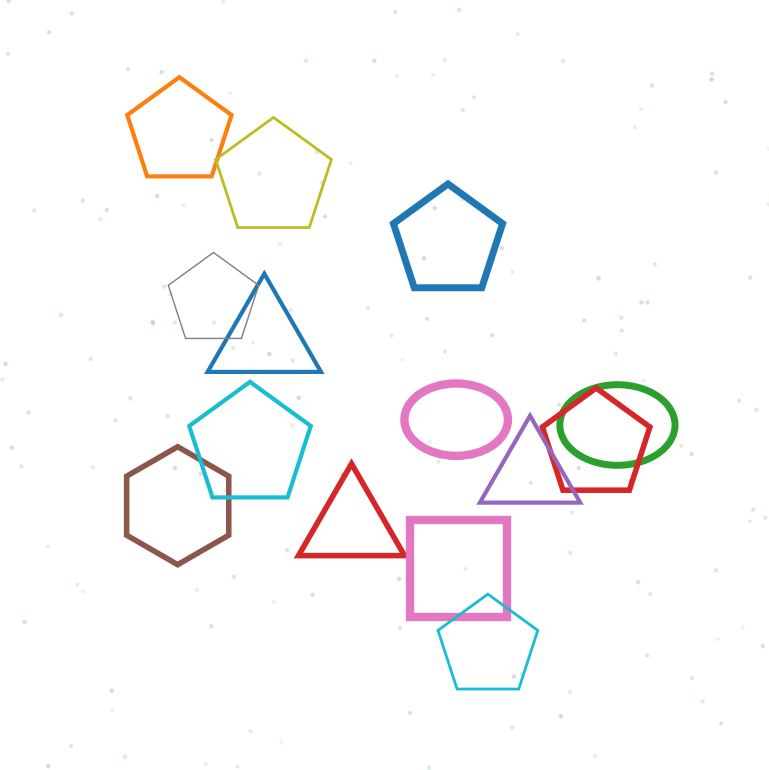[{"shape": "triangle", "thickness": 1.5, "radius": 0.42, "center": [0.343, 0.56]}, {"shape": "pentagon", "thickness": 2.5, "radius": 0.37, "center": [0.582, 0.687]}, {"shape": "pentagon", "thickness": 1.5, "radius": 0.36, "center": [0.233, 0.829]}, {"shape": "oval", "thickness": 2.5, "radius": 0.37, "center": [0.802, 0.448]}, {"shape": "pentagon", "thickness": 2, "radius": 0.37, "center": [0.774, 0.423]}, {"shape": "triangle", "thickness": 2, "radius": 0.4, "center": [0.457, 0.318]}, {"shape": "triangle", "thickness": 1.5, "radius": 0.38, "center": [0.688, 0.385]}, {"shape": "hexagon", "thickness": 2, "radius": 0.38, "center": [0.231, 0.343]}, {"shape": "oval", "thickness": 3, "radius": 0.34, "center": [0.592, 0.455]}, {"shape": "square", "thickness": 3, "radius": 0.31, "center": [0.595, 0.262]}, {"shape": "pentagon", "thickness": 0.5, "radius": 0.31, "center": [0.277, 0.61]}, {"shape": "pentagon", "thickness": 1, "radius": 0.4, "center": [0.355, 0.768]}, {"shape": "pentagon", "thickness": 1, "radius": 0.34, "center": [0.634, 0.16]}, {"shape": "pentagon", "thickness": 1.5, "radius": 0.41, "center": [0.325, 0.421]}]